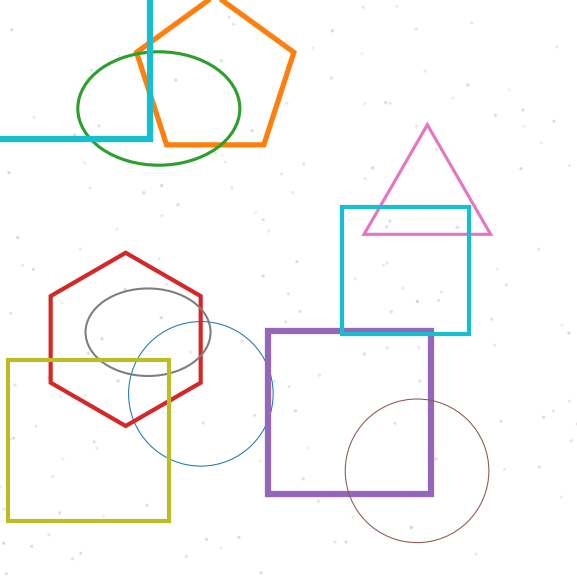[{"shape": "circle", "thickness": 0.5, "radius": 0.63, "center": [0.348, 0.317]}, {"shape": "pentagon", "thickness": 2.5, "radius": 0.72, "center": [0.373, 0.864]}, {"shape": "oval", "thickness": 1.5, "radius": 0.7, "center": [0.275, 0.811]}, {"shape": "hexagon", "thickness": 2, "radius": 0.75, "center": [0.218, 0.411]}, {"shape": "square", "thickness": 3, "radius": 0.7, "center": [0.606, 0.285]}, {"shape": "circle", "thickness": 0.5, "radius": 0.62, "center": [0.722, 0.184]}, {"shape": "triangle", "thickness": 1.5, "radius": 0.63, "center": [0.74, 0.657]}, {"shape": "oval", "thickness": 1, "radius": 0.54, "center": [0.256, 0.424]}, {"shape": "square", "thickness": 2, "radius": 0.7, "center": [0.153, 0.237]}, {"shape": "square", "thickness": 3, "radius": 0.7, "center": [0.12, 0.897]}, {"shape": "square", "thickness": 2, "radius": 0.55, "center": [0.703, 0.531]}]